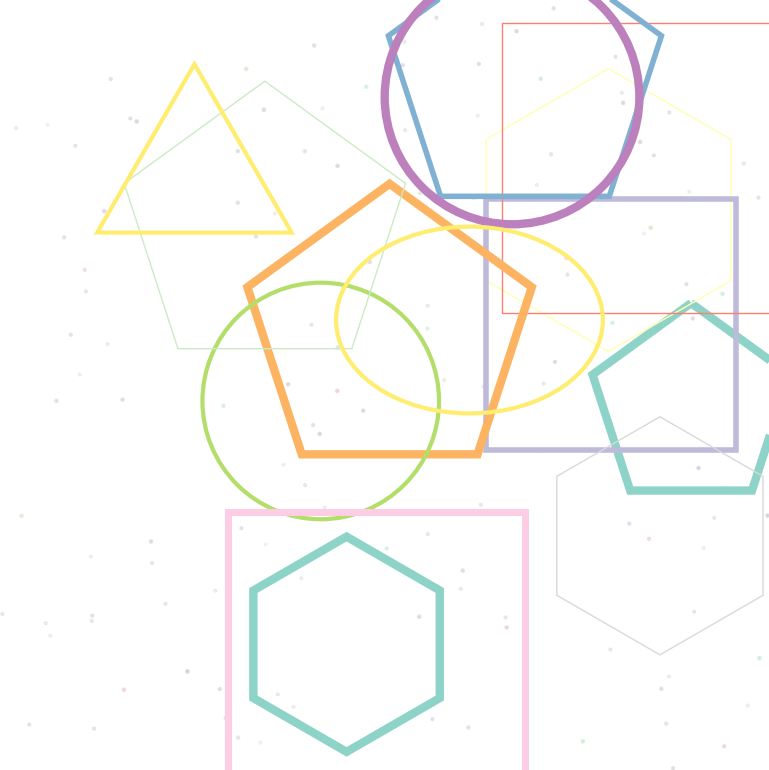[{"shape": "hexagon", "thickness": 3, "radius": 0.7, "center": [0.45, 0.163]}, {"shape": "pentagon", "thickness": 3, "radius": 0.67, "center": [0.898, 0.472]}, {"shape": "hexagon", "thickness": 0.5, "radius": 0.92, "center": [0.79, 0.727]}, {"shape": "square", "thickness": 2, "radius": 0.81, "center": [0.793, 0.579]}, {"shape": "square", "thickness": 0.5, "radius": 0.94, "center": [0.84, 0.782]}, {"shape": "pentagon", "thickness": 2, "radius": 0.93, "center": [0.682, 0.896]}, {"shape": "pentagon", "thickness": 3, "radius": 0.97, "center": [0.506, 0.567]}, {"shape": "circle", "thickness": 1.5, "radius": 0.77, "center": [0.417, 0.479]}, {"shape": "square", "thickness": 2.5, "radius": 0.97, "center": [0.489, 0.142]}, {"shape": "hexagon", "thickness": 0.5, "radius": 0.77, "center": [0.857, 0.304]}, {"shape": "circle", "thickness": 3, "radius": 0.83, "center": [0.665, 0.874]}, {"shape": "pentagon", "thickness": 0.5, "radius": 0.96, "center": [0.344, 0.703]}, {"shape": "oval", "thickness": 1.5, "radius": 0.87, "center": [0.61, 0.584]}, {"shape": "triangle", "thickness": 1.5, "radius": 0.73, "center": [0.252, 0.771]}]